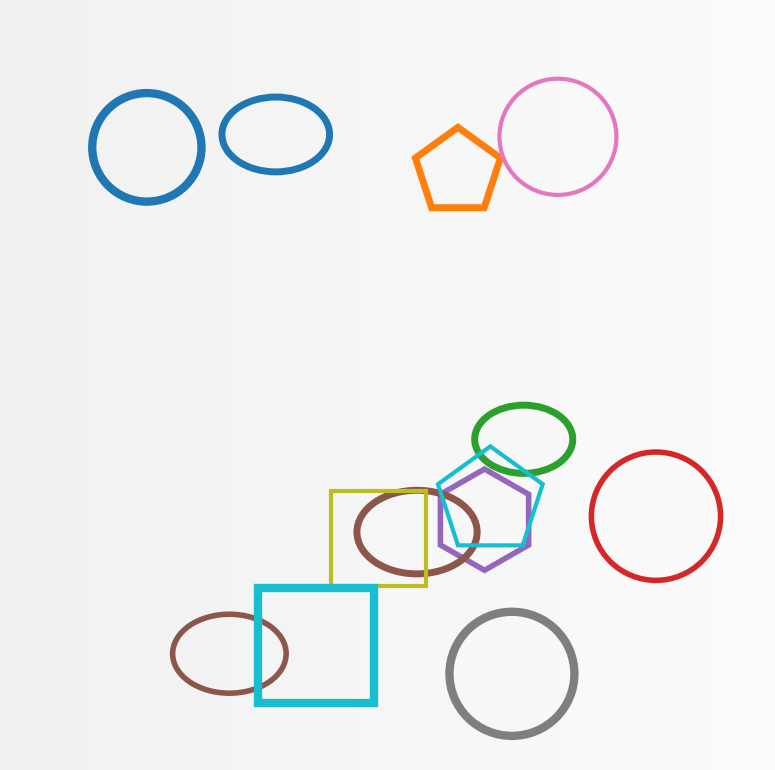[{"shape": "oval", "thickness": 2.5, "radius": 0.35, "center": [0.356, 0.825]}, {"shape": "circle", "thickness": 3, "radius": 0.35, "center": [0.189, 0.809]}, {"shape": "pentagon", "thickness": 2.5, "radius": 0.29, "center": [0.591, 0.777]}, {"shape": "oval", "thickness": 2.5, "radius": 0.32, "center": [0.676, 0.43]}, {"shape": "circle", "thickness": 2, "radius": 0.42, "center": [0.846, 0.33]}, {"shape": "hexagon", "thickness": 2, "radius": 0.33, "center": [0.625, 0.325]}, {"shape": "oval", "thickness": 2, "radius": 0.37, "center": [0.296, 0.151]}, {"shape": "oval", "thickness": 2.5, "radius": 0.39, "center": [0.538, 0.309]}, {"shape": "circle", "thickness": 1.5, "radius": 0.38, "center": [0.72, 0.822]}, {"shape": "circle", "thickness": 3, "radius": 0.4, "center": [0.661, 0.125]}, {"shape": "square", "thickness": 1.5, "radius": 0.31, "center": [0.489, 0.301]}, {"shape": "pentagon", "thickness": 1.5, "radius": 0.36, "center": [0.633, 0.349]}, {"shape": "square", "thickness": 3, "radius": 0.37, "center": [0.408, 0.162]}]